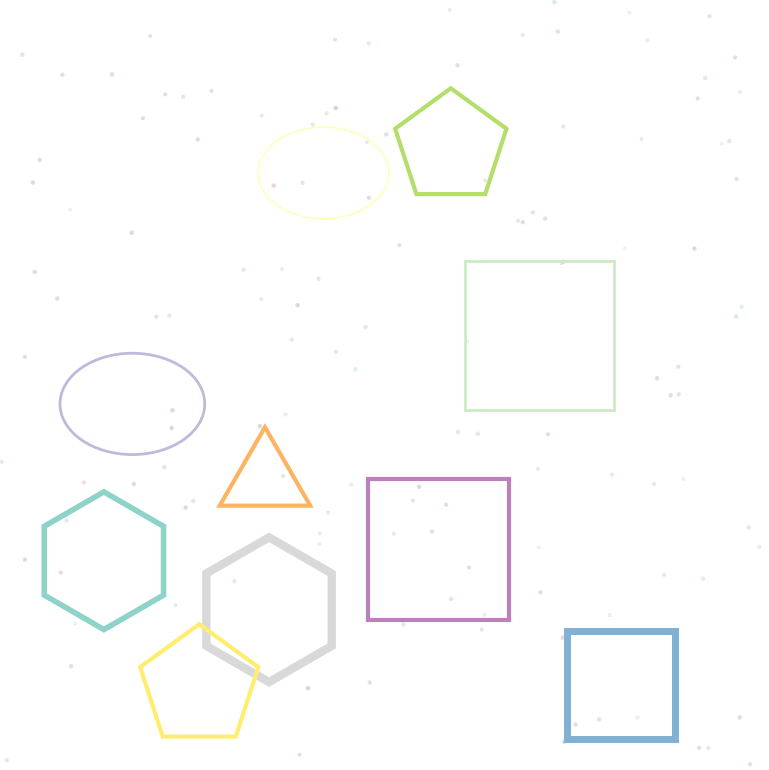[{"shape": "hexagon", "thickness": 2, "radius": 0.45, "center": [0.135, 0.272]}, {"shape": "oval", "thickness": 0.5, "radius": 0.42, "center": [0.42, 0.775]}, {"shape": "oval", "thickness": 1, "radius": 0.47, "center": [0.172, 0.475]}, {"shape": "square", "thickness": 2.5, "radius": 0.35, "center": [0.806, 0.11]}, {"shape": "triangle", "thickness": 1.5, "radius": 0.34, "center": [0.344, 0.377]}, {"shape": "pentagon", "thickness": 1.5, "radius": 0.38, "center": [0.585, 0.809]}, {"shape": "hexagon", "thickness": 3, "radius": 0.47, "center": [0.349, 0.208]}, {"shape": "square", "thickness": 1.5, "radius": 0.46, "center": [0.569, 0.287]}, {"shape": "square", "thickness": 1, "radius": 0.48, "center": [0.701, 0.564]}, {"shape": "pentagon", "thickness": 1.5, "radius": 0.4, "center": [0.259, 0.109]}]